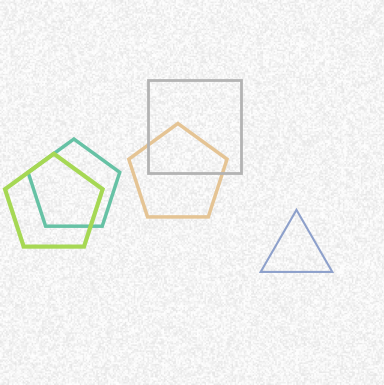[{"shape": "pentagon", "thickness": 2.5, "radius": 0.63, "center": [0.192, 0.514]}, {"shape": "triangle", "thickness": 1.5, "radius": 0.54, "center": [0.77, 0.347]}, {"shape": "pentagon", "thickness": 3, "radius": 0.67, "center": [0.14, 0.467]}, {"shape": "pentagon", "thickness": 2.5, "radius": 0.67, "center": [0.462, 0.545]}, {"shape": "square", "thickness": 2, "radius": 0.61, "center": [0.506, 0.672]}]